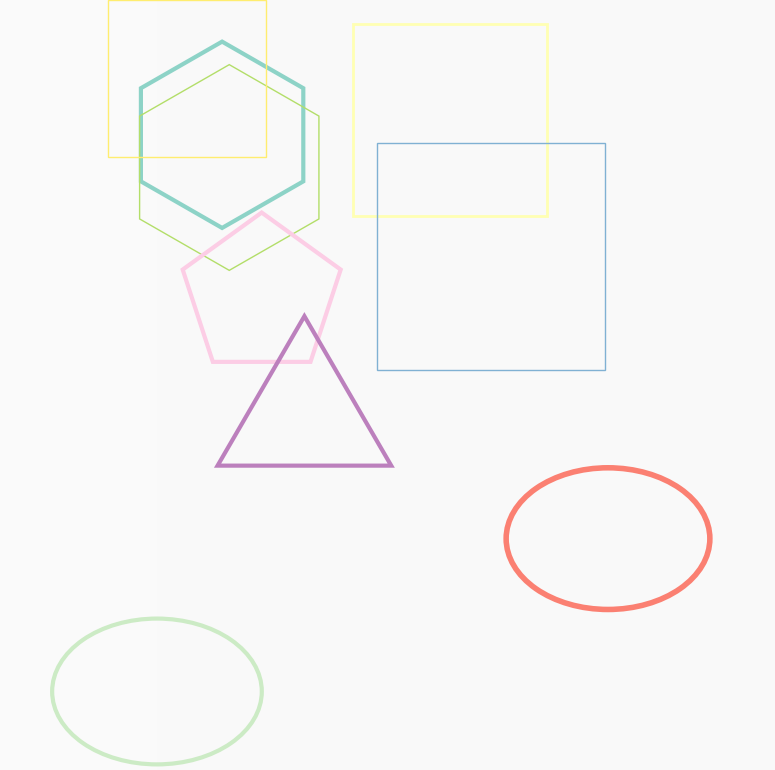[{"shape": "hexagon", "thickness": 1.5, "radius": 0.6, "center": [0.287, 0.825]}, {"shape": "square", "thickness": 1, "radius": 0.63, "center": [0.581, 0.844]}, {"shape": "oval", "thickness": 2, "radius": 0.66, "center": [0.785, 0.3]}, {"shape": "square", "thickness": 0.5, "radius": 0.74, "center": [0.634, 0.667]}, {"shape": "hexagon", "thickness": 0.5, "radius": 0.67, "center": [0.296, 0.782]}, {"shape": "pentagon", "thickness": 1.5, "radius": 0.54, "center": [0.338, 0.617]}, {"shape": "triangle", "thickness": 1.5, "radius": 0.65, "center": [0.393, 0.46]}, {"shape": "oval", "thickness": 1.5, "radius": 0.68, "center": [0.203, 0.102]}, {"shape": "square", "thickness": 0.5, "radius": 0.51, "center": [0.241, 0.898]}]